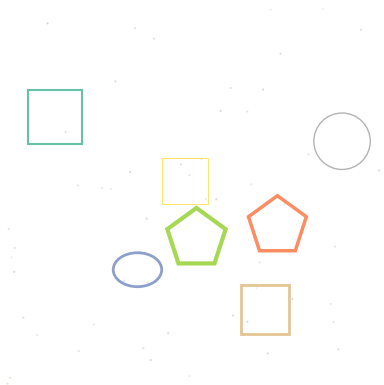[{"shape": "square", "thickness": 1.5, "radius": 0.35, "center": [0.144, 0.697]}, {"shape": "pentagon", "thickness": 2.5, "radius": 0.4, "center": [0.721, 0.413]}, {"shape": "oval", "thickness": 2, "radius": 0.31, "center": [0.357, 0.299]}, {"shape": "pentagon", "thickness": 3, "radius": 0.4, "center": [0.51, 0.38]}, {"shape": "square", "thickness": 0.5, "radius": 0.3, "center": [0.48, 0.53]}, {"shape": "square", "thickness": 2, "radius": 0.32, "center": [0.688, 0.196]}, {"shape": "circle", "thickness": 1, "radius": 0.37, "center": [0.888, 0.633]}]